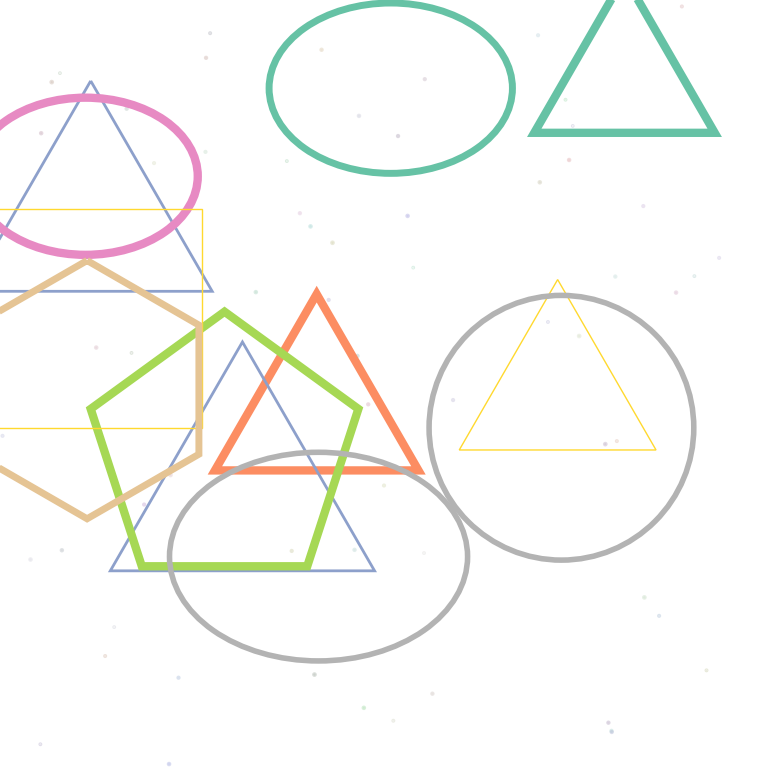[{"shape": "oval", "thickness": 2.5, "radius": 0.79, "center": [0.507, 0.885]}, {"shape": "triangle", "thickness": 3, "radius": 0.68, "center": [0.811, 0.895]}, {"shape": "triangle", "thickness": 3, "radius": 0.76, "center": [0.411, 0.465]}, {"shape": "triangle", "thickness": 1, "radius": 0.99, "center": [0.315, 0.358]}, {"shape": "triangle", "thickness": 1, "radius": 0.91, "center": [0.118, 0.713]}, {"shape": "oval", "thickness": 3, "radius": 0.73, "center": [0.111, 0.771]}, {"shape": "pentagon", "thickness": 3, "radius": 0.91, "center": [0.292, 0.412]}, {"shape": "triangle", "thickness": 0.5, "radius": 0.74, "center": [0.724, 0.489]}, {"shape": "square", "thickness": 0.5, "radius": 0.71, "center": [0.12, 0.586]}, {"shape": "hexagon", "thickness": 2.5, "radius": 0.84, "center": [0.113, 0.494]}, {"shape": "circle", "thickness": 2, "radius": 0.86, "center": [0.729, 0.444]}, {"shape": "oval", "thickness": 2, "radius": 0.97, "center": [0.414, 0.277]}]